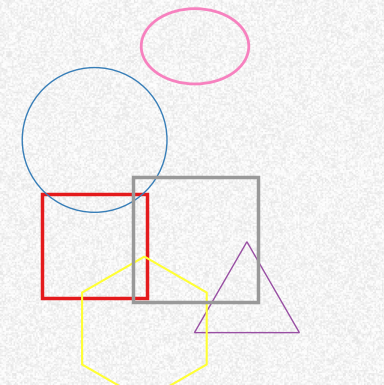[{"shape": "square", "thickness": 2.5, "radius": 0.68, "center": [0.245, 0.36]}, {"shape": "circle", "thickness": 1, "radius": 0.94, "center": [0.246, 0.637]}, {"shape": "triangle", "thickness": 1, "radius": 0.79, "center": [0.641, 0.215]}, {"shape": "hexagon", "thickness": 1.5, "radius": 0.93, "center": [0.375, 0.147]}, {"shape": "oval", "thickness": 2, "radius": 0.7, "center": [0.506, 0.88]}, {"shape": "square", "thickness": 2.5, "radius": 0.81, "center": [0.508, 0.378]}]